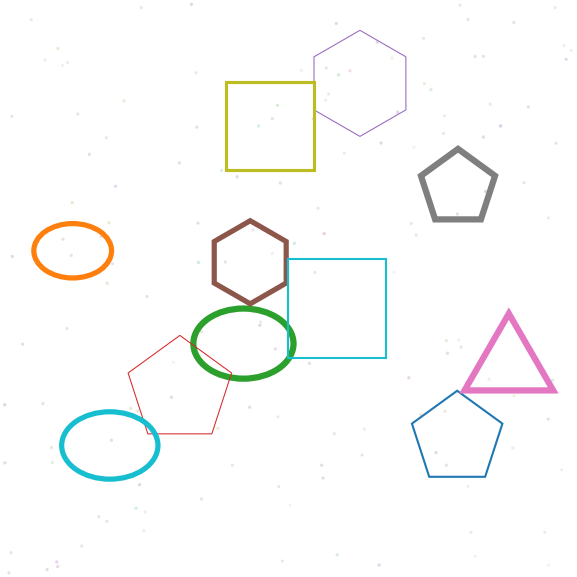[{"shape": "pentagon", "thickness": 1, "radius": 0.41, "center": [0.792, 0.24]}, {"shape": "oval", "thickness": 2.5, "radius": 0.34, "center": [0.126, 0.565]}, {"shape": "oval", "thickness": 3, "radius": 0.43, "center": [0.422, 0.404]}, {"shape": "pentagon", "thickness": 0.5, "radius": 0.47, "center": [0.311, 0.324]}, {"shape": "hexagon", "thickness": 0.5, "radius": 0.46, "center": [0.623, 0.855]}, {"shape": "hexagon", "thickness": 2.5, "radius": 0.36, "center": [0.433, 0.545]}, {"shape": "triangle", "thickness": 3, "radius": 0.44, "center": [0.881, 0.367]}, {"shape": "pentagon", "thickness": 3, "radius": 0.34, "center": [0.793, 0.674]}, {"shape": "square", "thickness": 1.5, "radius": 0.38, "center": [0.467, 0.781]}, {"shape": "square", "thickness": 1, "radius": 0.43, "center": [0.584, 0.465]}, {"shape": "oval", "thickness": 2.5, "radius": 0.42, "center": [0.19, 0.228]}]